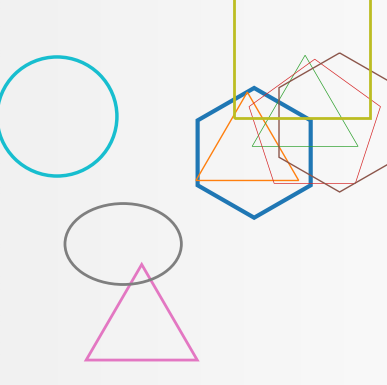[{"shape": "hexagon", "thickness": 3, "radius": 0.84, "center": [0.656, 0.603]}, {"shape": "triangle", "thickness": 1, "radius": 0.77, "center": [0.638, 0.608]}, {"shape": "triangle", "thickness": 0.5, "radius": 0.79, "center": [0.787, 0.699]}, {"shape": "pentagon", "thickness": 0.5, "radius": 0.89, "center": [0.812, 0.668]}, {"shape": "hexagon", "thickness": 1, "radius": 0.9, "center": [0.876, 0.682]}, {"shape": "triangle", "thickness": 2, "radius": 0.83, "center": [0.366, 0.148]}, {"shape": "oval", "thickness": 2, "radius": 0.75, "center": [0.318, 0.366]}, {"shape": "square", "thickness": 2, "radius": 0.88, "center": [0.78, 0.869]}, {"shape": "circle", "thickness": 2.5, "radius": 0.77, "center": [0.147, 0.697]}]